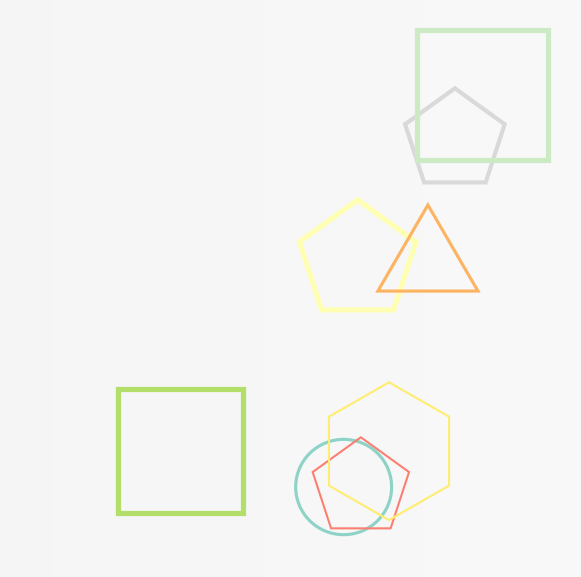[{"shape": "circle", "thickness": 1.5, "radius": 0.41, "center": [0.591, 0.156]}, {"shape": "pentagon", "thickness": 2.5, "radius": 0.53, "center": [0.615, 0.548]}, {"shape": "pentagon", "thickness": 1, "radius": 0.44, "center": [0.621, 0.155]}, {"shape": "triangle", "thickness": 1.5, "radius": 0.5, "center": [0.736, 0.545]}, {"shape": "square", "thickness": 2.5, "radius": 0.53, "center": [0.311, 0.219]}, {"shape": "pentagon", "thickness": 2, "radius": 0.45, "center": [0.783, 0.756]}, {"shape": "square", "thickness": 2.5, "radius": 0.56, "center": [0.83, 0.835]}, {"shape": "hexagon", "thickness": 1, "radius": 0.6, "center": [0.669, 0.218]}]